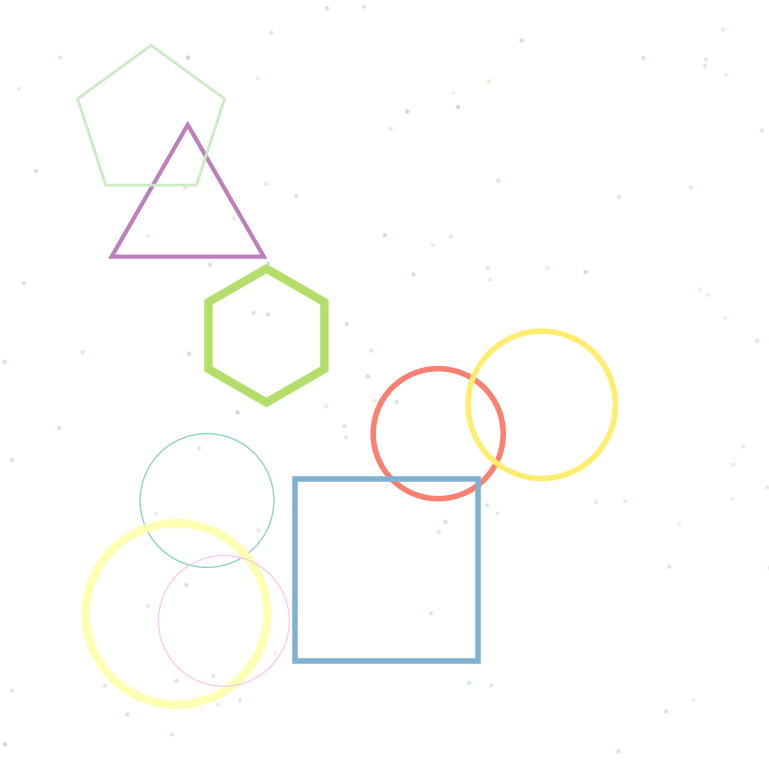[{"shape": "circle", "thickness": 0.5, "radius": 0.43, "center": [0.269, 0.35]}, {"shape": "circle", "thickness": 3, "radius": 0.59, "center": [0.229, 0.203]}, {"shape": "circle", "thickness": 2, "radius": 0.42, "center": [0.569, 0.437]}, {"shape": "square", "thickness": 2, "radius": 0.59, "center": [0.502, 0.26]}, {"shape": "hexagon", "thickness": 3, "radius": 0.43, "center": [0.346, 0.564]}, {"shape": "circle", "thickness": 0.5, "radius": 0.43, "center": [0.291, 0.194]}, {"shape": "triangle", "thickness": 1.5, "radius": 0.57, "center": [0.244, 0.724]}, {"shape": "pentagon", "thickness": 1, "radius": 0.5, "center": [0.196, 0.841]}, {"shape": "circle", "thickness": 2, "radius": 0.48, "center": [0.704, 0.474]}]